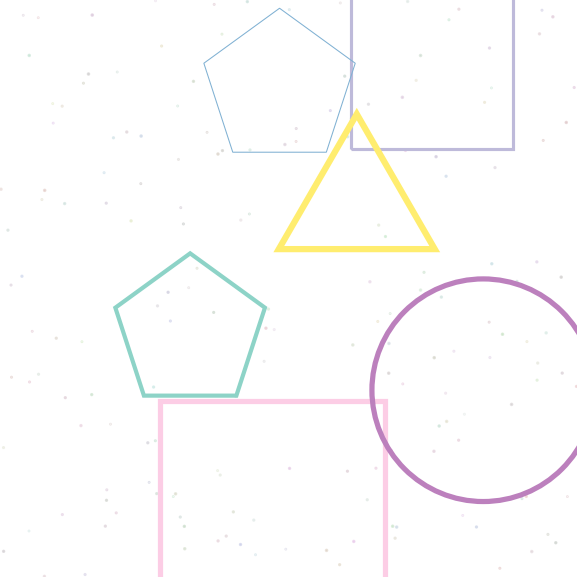[{"shape": "pentagon", "thickness": 2, "radius": 0.68, "center": [0.329, 0.424]}, {"shape": "square", "thickness": 1.5, "radius": 0.7, "center": [0.748, 0.882]}, {"shape": "pentagon", "thickness": 0.5, "radius": 0.69, "center": [0.484, 0.847]}, {"shape": "square", "thickness": 2.5, "radius": 0.97, "center": [0.472, 0.109]}, {"shape": "circle", "thickness": 2.5, "radius": 0.96, "center": [0.837, 0.323]}, {"shape": "triangle", "thickness": 3, "radius": 0.78, "center": [0.618, 0.646]}]